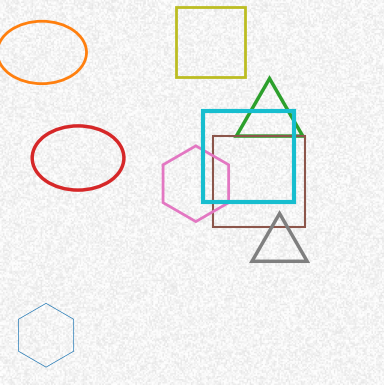[{"shape": "hexagon", "thickness": 0.5, "radius": 0.41, "center": [0.12, 0.129]}, {"shape": "oval", "thickness": 2, "radius": 0.58, "center": [0.109, 0.864]}, {"shape": "triangle", "thickness": 2.5, "radius": 0.5, "center": [0.7, 0.696]}, {"shape": "oval", "thickness": 2.5, "radius": 0.6, "center": [0.203, 0.59]}, {"shape": "square", "thickness": 1.5, "radius": 0.59, "center": [0.673, 0.528]}, {"shape": "hexagon", "thickness": 2, "radius": 0.49, "center": [0.509, 0.523]}, {"shape": "triangle", "thickness": 2.5, "radius": 0.41, "center": [0.726, 0.363]}, {"shape": "square", "thickness": 2, "radius": 0.45, "center": [0.547, 0.891]}, {"shape": "square", "thickness": 3, "radius": 0.59, "center": [0.645, 0.593]}]